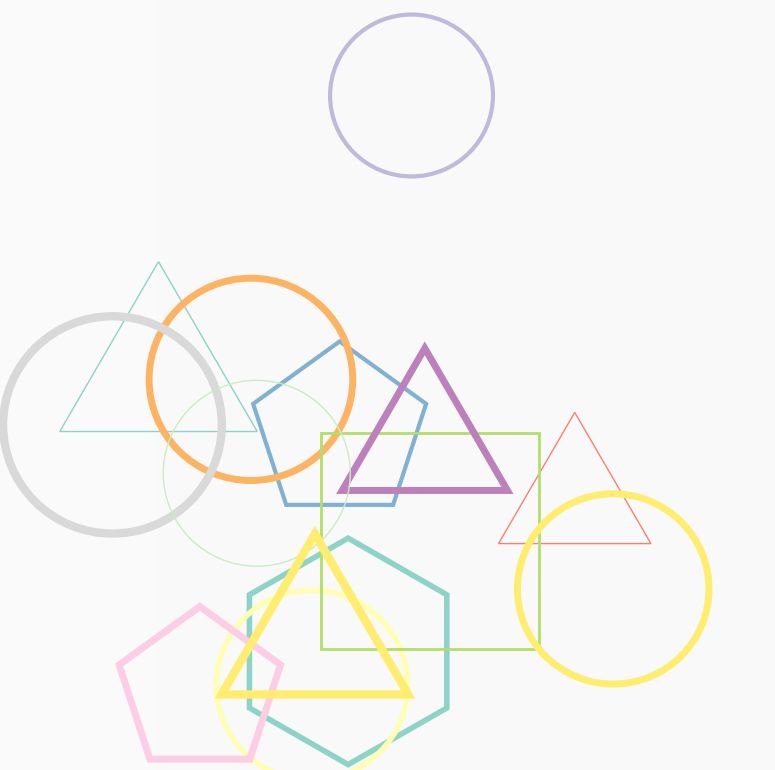[{"shape": "hexagon", "thickness": 2, "radius": 0.74, "center": [0.449, 0.154]}, {"shape": "triangle", "thickness": 0.5, "radius": 0.74, "center": [0.204, 0.513]}, {"shape": "circle", "thickness": 2, "radius": 0.62, "center": [0.402, 0.11]}, {"shape": "circle", "thickness": 1.5, "radius": 0.53, "center": [0.531, 0.876]}, {"shape": "triangle", "thickness": 0.5, "radius": 0.57, "center": [0.742, 0.351]}, {"shape": "pentagon", "thickness": 1.5, "radius": 0.59, "center": [0.438, 0.439]}, {"shape": "circle", "thickness": 2.5, "radius": 0.66, "center": [0.324, 0.507]}, {"shape": "square", "thickness": 1, "radius": 0.7, "center": [0.555, 0.297]}, {"shape": "pentagon", "thickness": 2.5, "radius": 0.55, "center": [0.258, 0.103]}, {"shape": "circle", "thickness": 3, "radius": 0.71, "center": [0.145, 0.448]}, {"shape": "triangle", "thickness": 2.5, "radius": 0.62, "center": [0.548, 0.425]}, {"shape": "circle", "thickness": 0.5, "radius": 0.6, "center": [0.331, 0.385]}, {"shape": "circle", "thickness": 2.5, "radius": 0.62, "center": [0.791, 0.235]}, {"shape": "triangle", "thickness": 3, "radius": 0.69, "center": [0.406, 0.168]}]